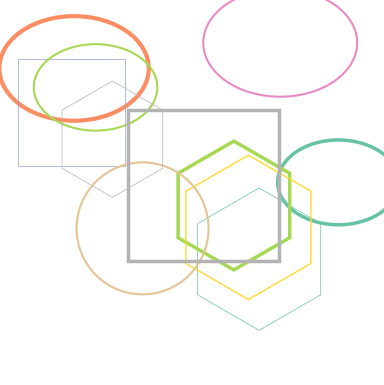[{"shape": "hexagon", "thickness": 0.5, "radius": 0.92, "center": [0.673, 0.327]}, {"shape": "oval", "thickness": 2.5, "radius": 0.79, "center": [0.879, 0.526]}, {"shape": "oval", "thickness": 3, "radius": 0.97, "center": [0.192, 0.822]}, {"shape": "square", "thickness": 0.5, "radius": 0.7, "center": [0.186, 0.707]}, {"shape": "oval", "thickness": 1.5, "radius": 1.0, "center": [0.728, 0.889]}, {"shape": "oval", "thickness": 1.5, "radius": 0.8, "center": [0.248, 0.773]}, {"shape": "hexagon", "thickness": 2.5, "radius": 0.84, "center": [0.607, 0.466]}, {"shape": "hexagon", "thickness": 1, "radius": 0.94, "center": [0.645, 0.41]}, {"shape": "circle", "thickness": 1.5, "radius": 0.86, "center": [0.37, 0.407]}, {"shape": "square", "thickness": 2.5, "radius": 0.98, "center": [0.529, 0.518]}, {"shape": "hexagon", "thickness": 0.5, "radius": 0.76, "center": [0.292, 0.638]}]